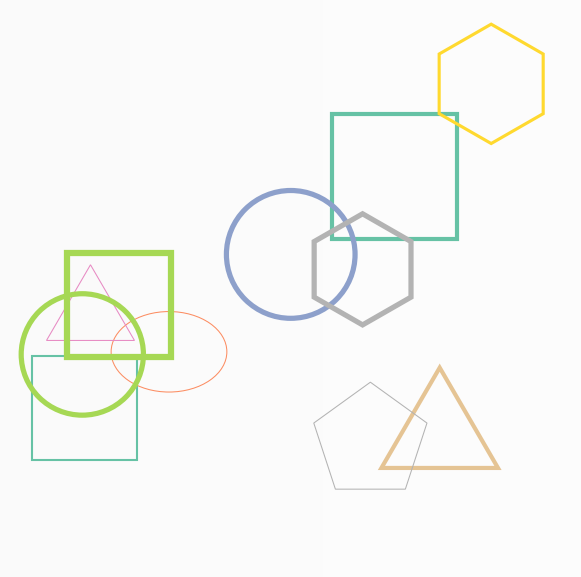[{"shape": "square", "thickness": 2, "radius": 0.54, "center": [0.678, 0.694]}, {"shape": "square", "thickness": 1, "radius": 0.45, "center": [0.146, 0.292]}, {"shape": "oval", "thickness": 0.5, "radius": 0.5, "center": [0.291, 0.39]}, {"shape": "circle", "thickness": 2.5, "radius": 0.55, "center": [0.5, 0.559]}, {"shape": "triangle", "thickness": 0.5, "radius": 0.44, "center": [0.156, 0.453]}, {"shape": "circle", "thickness": 2.5, "radius": 0.53, "center": [0.142, 0.385]}, {"shape": "square", "thickness": 3, "radius": 0.45, "center": [0.205, 0.472]}, {"shape": "hexagon", "thickness": 1.5, "radius": 0.52, "center": [0.845, 0.854]}, {"shape": "triangle", "thickness": 2, "radius": 0.58, "center": [0.756, 0.247]}, {"shape": "hexagon", "thickness": 2.5, "radius": 0.48, "center": [0.624, 0.533]}, {"shape": "pentagon", "thickness": 0.5, "radius": 0.51, "center": [0.637, 0.235]}]